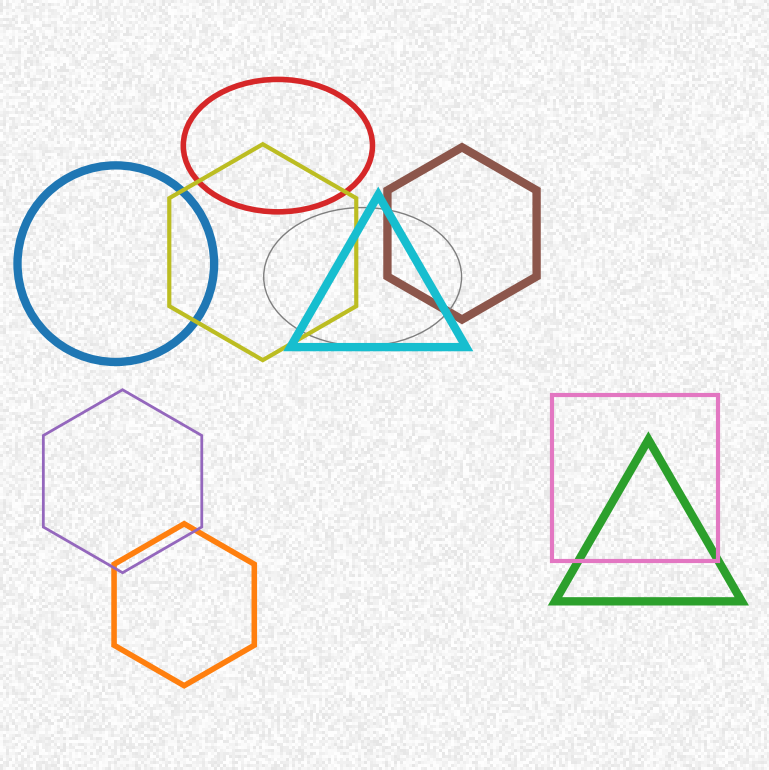[{"shape": "circle", "thickness": 3, "radius": 0.64, "center": [0.15, 0.658]}, {"shape": "hexagon", "thickness": 2, "radius": 0.53, "center": [0.239, 0.215]}, {"shape": "triangle", "thickness": 3, "radius": 0.7, "center": [0.842, 0.289]}, {"shape": "oval", "thickness": 2, "radius": 0.61, "center": [0.361, 0.811]}, {"shape": "hexagon", "thickness": 1, "radius": 0.59, "center": [0.159, 0.375]}, {"shape": "hexagon", "thickness": 3, "radius": 0.56, "center": [0.6, 0.697]}, {"shape": "square", "thickness": 1.5, "radius": 0.54, "center": [0.825, 0.379]}, {"shape": "oval", "thickness": 0.5, "radius": 0.64, "center": [0.471, 0.64]}, {"shape": "hexagon", "thickness": 1.5, "radius": 0.7, "center": [0.341, 0.673]}, {"shape": "triangle", "thickness": 3, "radius": 0.66, "center": [0.491, 0.615]}]